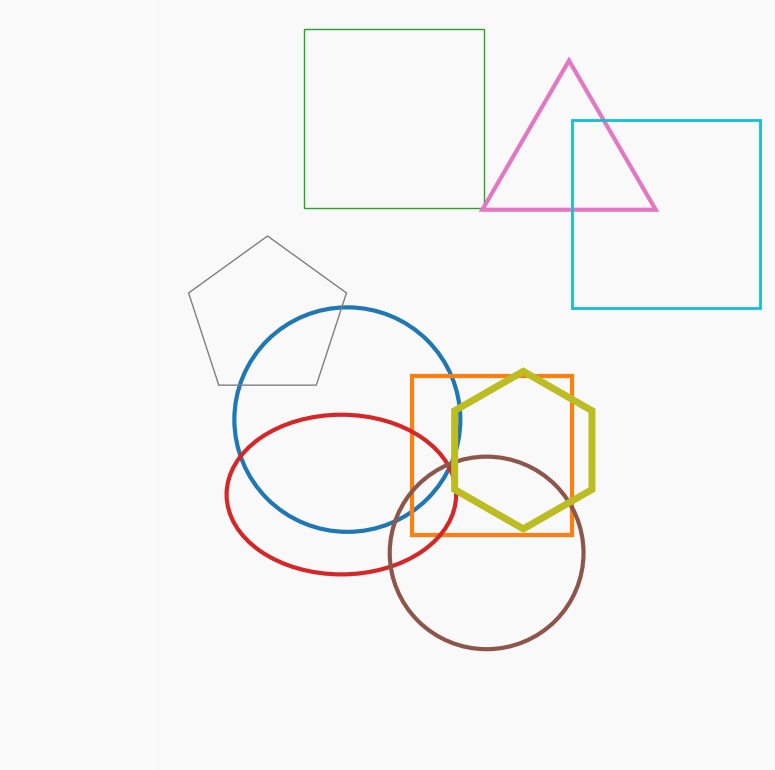[{"shape": "circle", "thickness": 1.5, "radius": 0.73, "center": [0.448, 0.455]}, {"shape": "square", "thickness": 1.5, "radius": 0.52, "center": [0.634, 0.408]}, {"shape": "square", "thickness": 0.5, "radius": 0.58, "center": [0.509, 0.846]}, {"shape": "oval", "thickness": 1.5, "radius": 0.74, "center": [0.44, 0.358]}, {"shape": "circle", "thickness": 1.5, "radius": 0.63, "center": [0.628, 0.282]}, {"shape": "triangle", "thickness": 1.5, "radius": 0.65, "center": [0.734, 0.792]}, {"shape": "pentagon", "thickness": 0.5, "radius": 0.54, "center": [0.345, 0.586]}, {"shape": "hexagon", "thickness": 2.5, "radius": 0.51, "center": [0.675, 0.415]}, {"shape": "square", "thickness": 1, "radius": 0.61, "center": [0.859, 0.722]}]